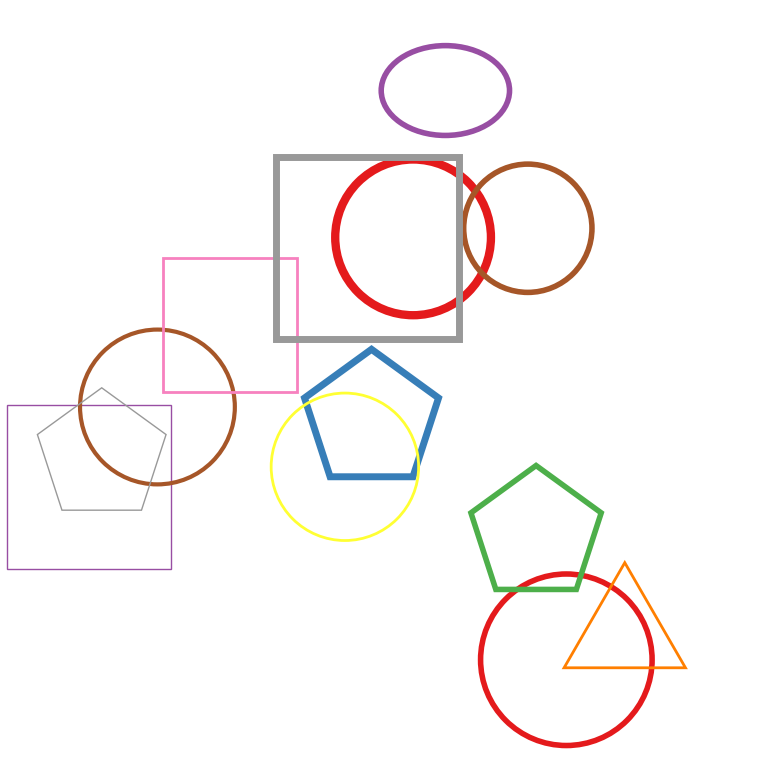[{"shape": "circle", "thickness": 3, "radius": 0.51, "center": [0.536, 0.692]}, {"shape": "circle", "thickness": 2, "radius": 0.56, "center": [0.736, 0.143]}, {"shape": "pentagon", "thickness": 2.5, "radius": 0.46, "center": [0.482, 0.455]}, {"shape": "pentagon", "thickness": 2, "radius": 0.44, "center": [0.696, 0.306]}, {"shape": "square", "thickness": 0.5, "radius": 0.53, "center": [0.115, 0.368]}, {"shape": "oval", "thickness": 2, "radius": 0.42, "center": [0.578, 0.882]}, {"shape": "triangle", "thickness": 1, "radius": 0.46, "center": [0.811, 0.178]}, {"shape": "circle", "thickness": 1, "radius": 0.48, "center": [0.448, 0.394]}, {"shape": "circle", "thickness": 2, "radius": 0.42, "center": [0.685, 0.704]}, {"shape": "circle", "thickness": 1.5, "radius": 0.5, "center": [0.204, 0.471]}, {"shape": "square", "thickness": 1, "radius": 0.44, "center": [0.298, 0.578]}, {"shape": "pentagon", "thickness": 0.5, "radius": 0.44, "center": [0.132, 0.408]}, {"shape": "square", "thickness": 2.5, "radius": 0.59, "center": [0.477, 0.678]}]